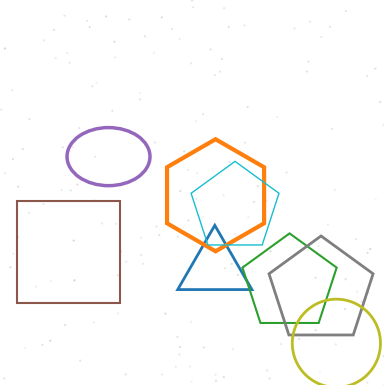[{"shape": "triangle", "thickness": 2, "radius": 0.56, "center": [0.558, 0.303]}, {"shape": "hexagon", "thickness": 3, "radius": 0.73, "center": [0.56, 0.493]}, {"shape": "pentagon", "thickness": 1.5, "radius": 0.64, "center": [0.752, 0.265]}, {"shape": "oval", "thickness": 2.5, "radius": 0.54, "center": [0.282, 0.593]}, {"shape": "square", "thickness": 1.5, "radius": 0.67, "center": [0.178, 0.345]}, {"shape": "pentagon", "thickness": 2, "radius": 0.71, "center": [0.834, 0.245]}, {"shape": "circle", "thickness": 2, "radius": 0.57, "center": [0.874, 0.108]}, {"shape": "pentagon", "thickness": 1, "radius": 0.6, "center": [0.611, 0.461]}]